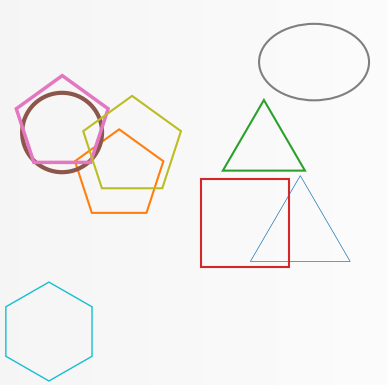[{"shape": "triangle", "thickness": 0.5, "radius": 0.74, "center": [0.775, 0.395]}, {"shape": "pentagon", "thickness": 1.5, "radius": 0.6, "center": [0.307, 0.544]}, {"shape": "triangle", "thickness": 1.5, "radius": 0.61, "center": [0.681, 0.618]}, {"shape": "square", "thickness": 1.5, "radius": 0.57, "center": [0.632, 0.42]}, {"shape": "circle", "thickness": 3, "radius": 0.52, "center": [0.16, 0.656]}, {"shape": "pentagon", "thickness": 2.5, "radius": 0.62, "center": [0.161, 0.679]}, {"shape": "oval", "thickness": 1.5, "radius": 0.71, "center": [0.81, 0.839]}, {"shape": "pentagon", "thickness": 1.5, "radius": 0.66, "center": [0.341, 0.618]}, {"shape": "hexagon", "thickness": 1, "radius": 0.64, "center": [0.126, 0.139]}]